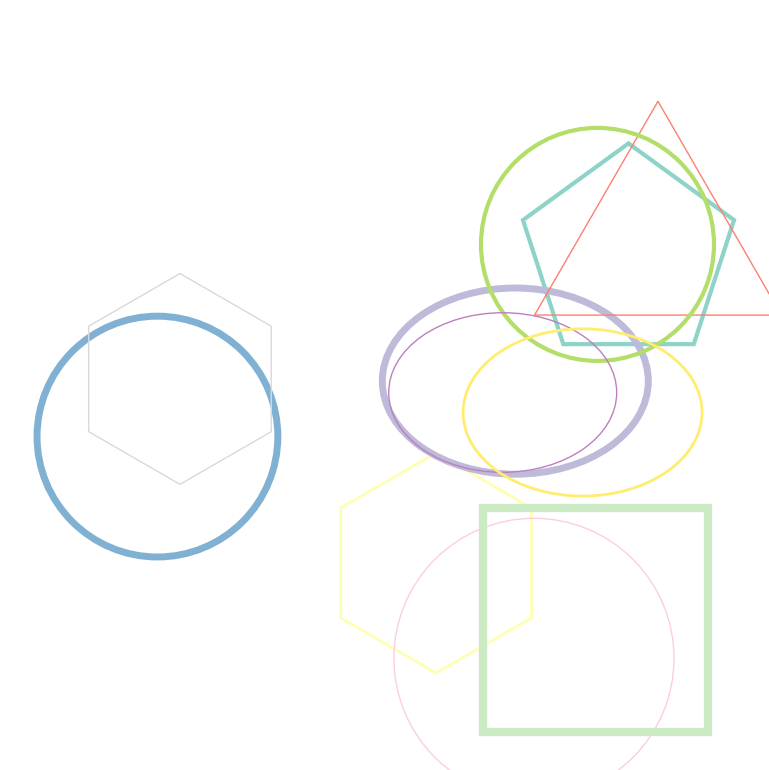[{"shape": "pentagon", "thickness": 1.5, "radius": 0.72, "center": [0.816, 0.67]}, {"shape": "hexagon", "thickness": 1, "radius": 0.71, "center": [0.566, 0.269]}, {"shape": "oval", "thickness": 2.5, "radius": 0.86, "center": [0.669, 0.505]}, {"shape": "triangle", "thickness": 0.5, "radius": 0.93, "center": [0.855, 0.683]}, {"shape": "circle", "thickness": 2.5, "radius": 0.78, "center": [0.204, 0.433]}, {"shape": "circle", "thickness": 1.5, "radius": 0.76, "center": [0.776, 0.683]}, {"shape": "circle", "thickness": 0.5, "radius": 0.91, "center": [0.693, 0.145]}, {"shape": "hexagon", "thickness": 0.5, "radius": 0.68, "center": [0.234, 0.508]}, {"shape": "oval", "thickness": 0.5, "radius": 0.74, "center": [0.653, 0.49]}, {"shape": "square", "thickness": 3, "radius": 0.73, "center": [0.773, 0.195]}, {"shape": "oval", "thickness": 1, "radius": 0.78, "center": [0.757, 0.464]}]